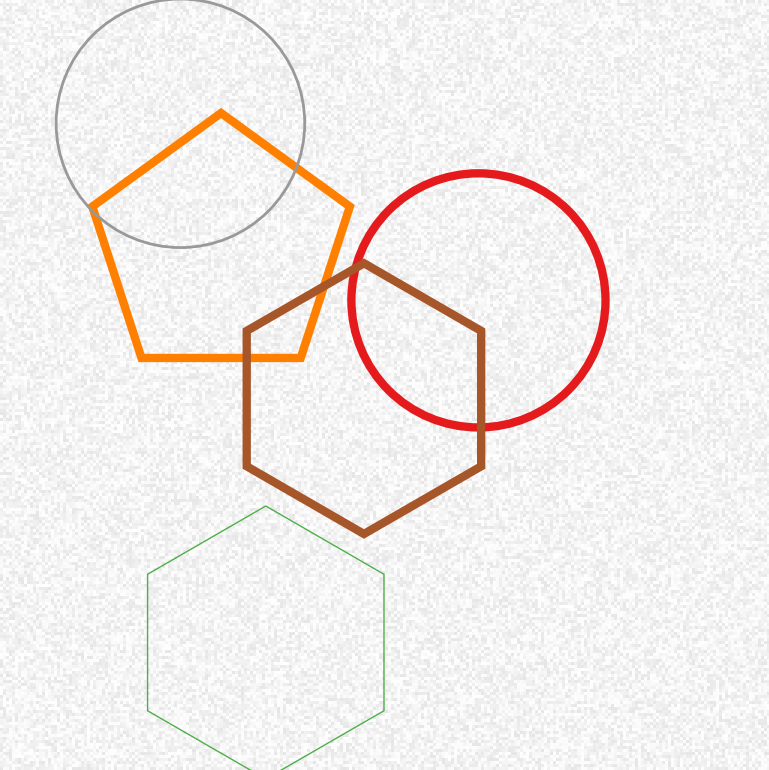[{"shape": "circle", "thickness": 3, "radius": 0.83, "center": [0.621, 0.61]}, {"shape": "hexagon", "thickness": 0.5, "radius": 0.89, "center": [0.345, 0.166]}, {"shape": "pentagon", "thickness": 3, "radius": 0.88, "center": [0.287, 0.677]}, {"shape": "hexagon", "thickness": 3, "radius": 0.88, "center": [0.473, 0.482]}, {"shape": "circle", "thickness": 1, "radius": 0.81, "center": [0.234, 0.84]}]